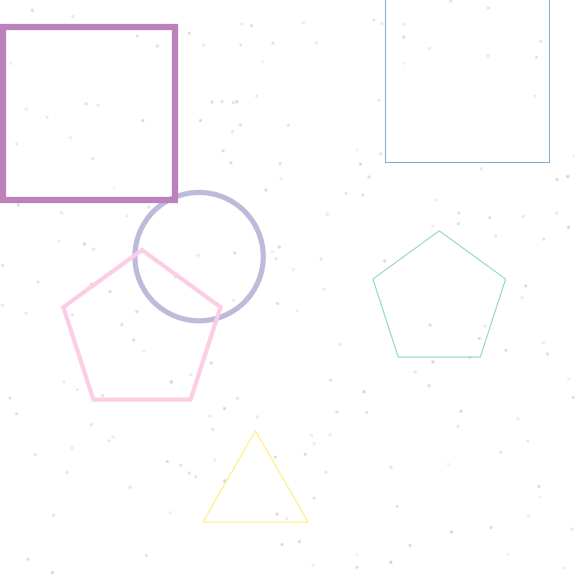[{"shape": "pentagon", "thickness": 0.5, "radius": 0.6, "center": [0.761, 0.479]}, {"shape": "circle", "thickness": 2.5, "radius": 0.56, "center": [0.345, 0.555]}, {"shape": "square", "thickness": 0.5, "radius": 0.71, "center": [0.809, 0.861]}, {"shape": "pentagon", "thickness": 2, "radius": 0.72, "center": [0.246, 0.423]}, {"shape": "square", "thickness": 3, "radius": 0.75, "center": [0.154, 0.803]}, {"shape": "triangle", "thickness": 0.5, "radius": 0.53, "center": [0.442, 0.148]}]